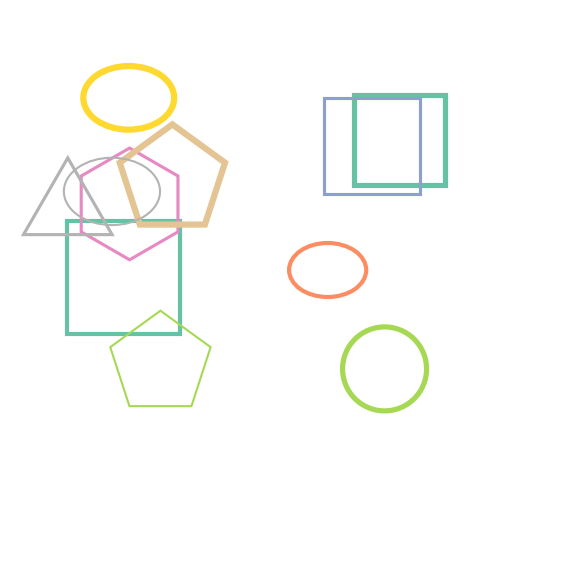[{"shape": "square", "thickness": 2.5, "radius": 0.39, "center": [0.691, 0.757]}, {"shape": "square", "thickness": 2, "radius": 0.49, "center": [0.214, 0.519]}, {"shape": "oval", "thickness": 2, "radius": 0.33, "center": [0.567, 0.532]}, {"shape": "square", "thickness": 1.5, "radius": 0.42, "center": [0.644, 0.746]}, {"shape": "hexagon", "thickness": 1.5, "radius": 0.48, "center": [0.224, 0.646]}, {"shape": "circle", "thickness": 2.5, "radius": 0.36, "center": [0.666, 0.36]}, {"shape": "pentagon", "thickness": 1, "radius": 0.46, "center": [0.278, 0.37]}, {"shape": "oval", "thickness": 3, "radius": 0.39, "center": [0.223, 0.83]}, {"shape": "pentagon", "thickness": 3, "radius": 0.48, "center": [0.298, 0.688]}, {"shape": "oval", "thickness": 1, "radius": 0.42, "center": [0.194, 0.668]}, {"shape": "triangle", "thickness": 1.5, "radius": 0.44, "center": [0.117, 0.637]}]